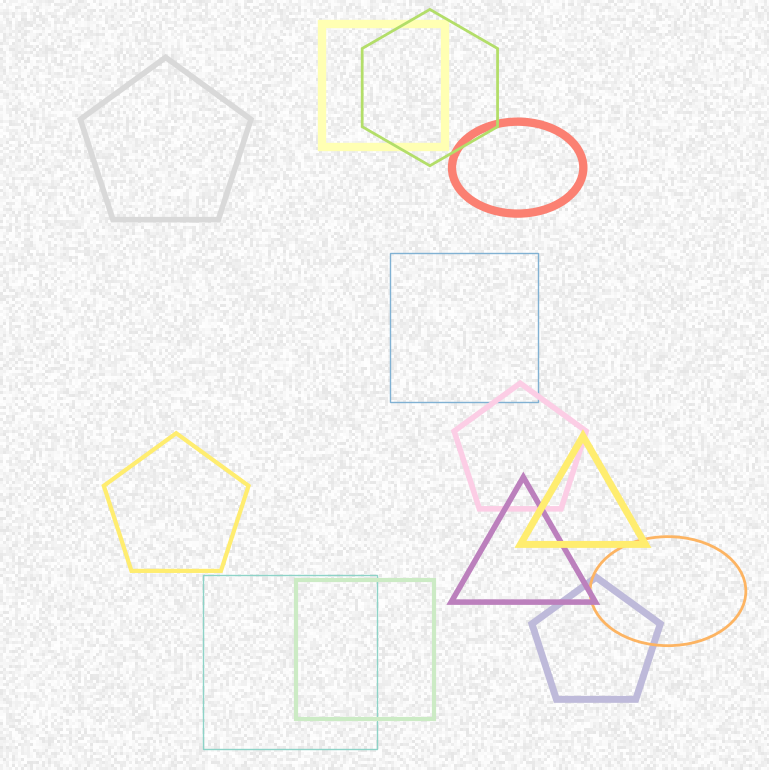[{"shape": "square", "thickness": 0.5, "radius": 0.57, "center": [0.376, 0.141]}, {"shape": "square", "thickness": 3, "radius": 0.4, "center": [0.498, 0.889]}, {"shape": "pentagon", "thickness": 2.5, "radius": 0.44, "center": [0.774, 0.163]}, {"shape": "oval", "thickness": 3, "radius": 0.43, "center": [0.672, 0.782]}, {"shape": "square", "thickness": 0.5, "radius": 0.48, "center": [0.602, 0.575]}, {"shape": "oval", "thickness": 1, "radius": 0.51, "center": [0.868, 0.232]}, {"shape": "hexagon", "thickness": 1, "radius": 0.51, "center": [0.558, 0.886]}, {"shape": "pentagon", "thickness": 2, "radius": 0.45, "center": [0.676, 0.412]}, {"shape": "pentagon", "thickness": 2, "radius": 0.58, "center": [0.215, 0.809]}, {"shape": "triangle", "thickness": 2, "radius": 0.54, "center": [0.68, 0.272]}, {"shape": "square", "thickness": 1.5, "radius": 0.45, "center": [0.474, 0.156]}, {"shape": "pentagon", "thickness": 1.5, "radius": 0.49, "center": [0.229, 0.339]}, {"shape": "triangle", "thickness": 2.5, "radius": 0.47, "center": [0.757, 0.34]}]